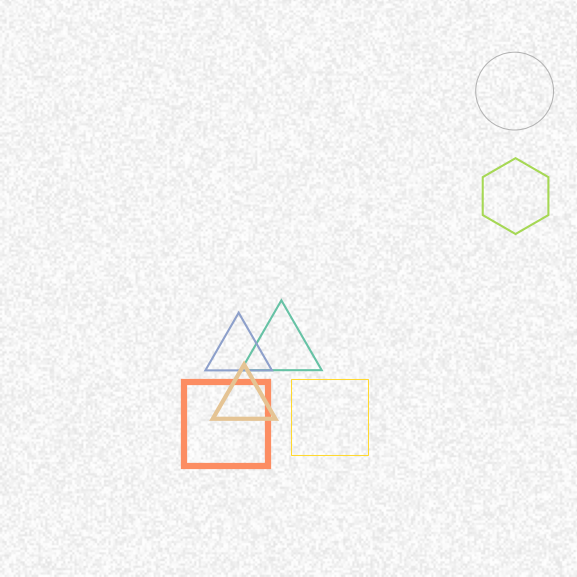[{"shape": "triangle", "thickness": 1, "radius": 0.4, "center": [0.487, 0.398]}, {"shape": "square", "thickness": 3, "radius": 0.36, "center": [0.392, 0.265]}, {"shape": "triangle", "thickness": 1, "radius": 0.33, "center": [0.413, 0.391]}, {"shape": "hexagon", "thickness": 1, "radius": 0.33, "center": [0.893, 0.66]}, {"shape": "square", "thickness": 0.5, "radius": 0.33, "center": [0.571, 0.277]}, {"shape": "triangle", "thickness": 2, "radius": 0.31, "center": [0.423, 0.305]}, {"shape": "circle", "thickness": 0.5, "radius": 0.34, "center": [0.891, 0.841]}]